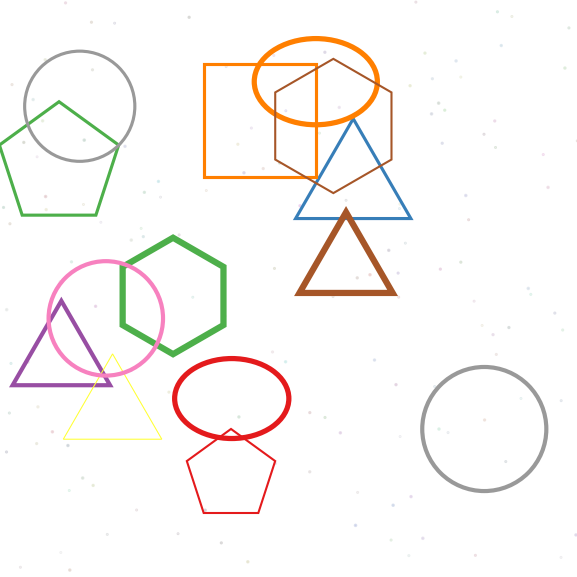[{"shape": "oval", "thickness": 2.5, "radius": 0.49, "center": [0.401, 0.309]}, {"shape": "pentagon", "thickness": 1, "radius": 0.4, "center": [0.4, 0.176]}, {"shape": "triangle", "thickness": 1.5, "radius": 0.58, "center": [0.612, 0.678]}, {"shape": "pentagon", "thickness": 1.5, "radius": 0.54, "center": [0.102, 0.714]}, {"shape": "hexagon", "thickness": 3, "radius": 0.5, "center": [0.3, 0.487]}, {"shape": "triangle", "thickness": 2, "radius": 0.49, "center": [0.106, 0.381]}, {"shape": "oval", "thickness": 2.5, "radius": 0.53, "center": [0.547, 0.858]}, {"shape": "square", "thickness": 1.5, "radius": 0.49, "center": [0.45, 0.791]}, {"shape": "triangle", "thickness": 0.5, "radius": 0.49, "center": [0.195, 0.288]}, {"shape": "triangle", "thickness": 3, "radius": 0.47, "center": [0.599, 0.538]}, {"shape": "hexagon", "thickness": 1, "radius": 0.58, "center": [0.577, 0.781]}, {"shape": "circle", "thickness": 2, "radius": 0.5, "center": [0.183, 0.448]}, {"shape": "circle", "thickness": 2, "radius": 0.54, "center": [0.839, 0.256]}, {"shape": "circle", "thickness": 1.5, "radius": 0.48, "center": [0.138, 0.815]}]